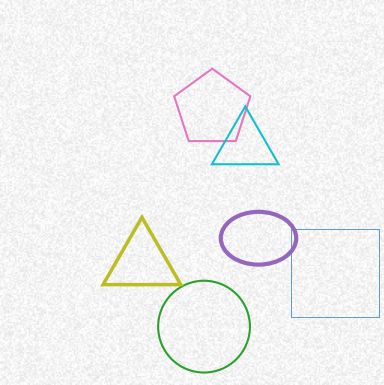[{"shape": "square", "thickness": 0.5, "radius": 0.57, "center": [0.871, 0.292]}, {"shape": "circle", "thickness": 1.5, "radius": 0.6, "center": [0.53, 0.152]}, {"shape": "oval", "thickness": 3, "radius": 0.49, "center": [0.671, 0.381]}, {"shape": "pentagon", "thickness": 1.5, "radius": 0.52, "center": [0.551, 0.718]}, {"shape": "triangle", "thickness": 2.5, "radius": 0.58, "center": [0.369, 0.319]}, {"shape": "triangle", "thickness": 1.5, "radius": 0.5, "center": [0.637, 0.623]}]